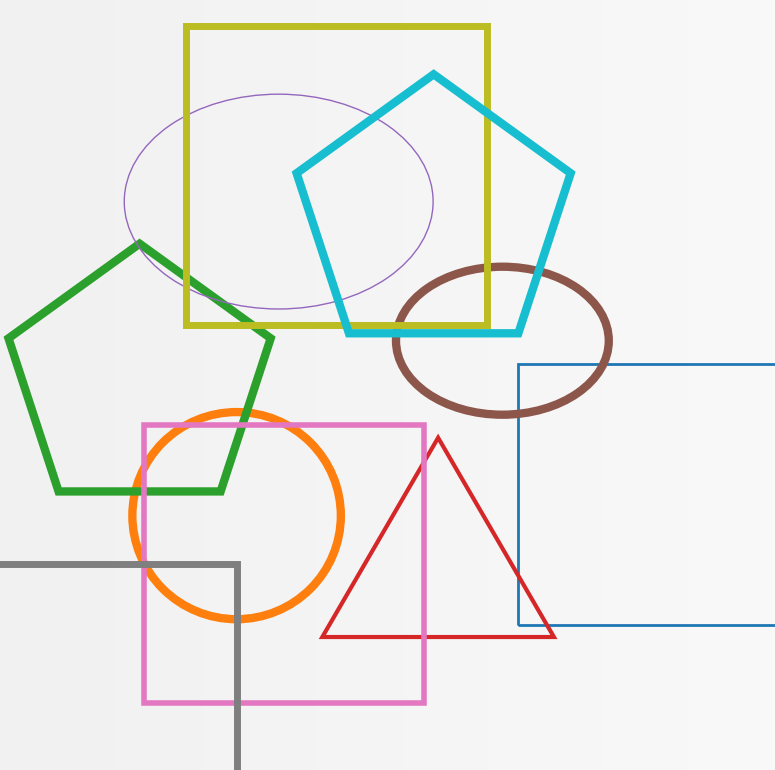[{"shape": "square", "thickness": 1, "radius": 0.85, "center": [0.838, 0.358]}, {"shape": "circle", "thickness": 3, "radius": 0.67, "center": [0.305, 0.33]}, {"shape": "pentagon", "thickness": 3, "radius": 0.89, "center": [0.18, 0.506]}, {"shape": "triangle", "thickness": 1.5, "radius": 0.86, "center": [0.565, 0.259]}, {"shape": "oval", "thickness": 0.5, "radius": 1.0, "center": [0.36, 0.738]}, {"shape": "oval", "thickness": 3, "radius": 0.69, "center": [0.648, 0.558]}, {"shape": "square", "thickness": 2, "radius": 0.9, "center": [0.367, 0.268]}, {"shape": "square", "thickness": 2.5, "radius": 0.77, "center": [0.151, 0.113]}, {"shape": "square", "thickness": 2.5, "radius": 0.97, "center": [0.434, 0.772]}, {"shape": "pentagon", "thickness": 3, "radius": 0.93, "center": [0.56, 0.718]}]